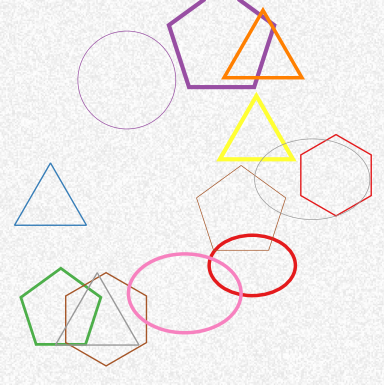[{"shape": "oval", "thickness": 2.5, "radius": 0.56, "center": [0.655, 0.311]}, {"shape": "hexagon", "thickness": 1, "radius": 0.53, "center": [0.873, 0.545]}, {"shape": "triangle", "thickness": 1, "radius": 0.54, "center": [0.131, 0.469]}, {"shape": "pentagon", "thickness": 2, "radius": 0.55, "center": [0.158, 0.194]}, {"shape": "circle", "thickness": 0.5, "radius": 0.64, "center": [0.329, 0.792]}, {"shape": "pentagon", "thickness": 3, "radius": 0.72, "center": [0.575, 0.89]}, {"shape": "triangle", "thickness": 2.5, "radius": 0.58, "center": [0.683, 0.857]}, {"shape": "triangle", "thickness": 3, "radius": 0.55, "center": [0.666, 0.641]}, {"shape": "hexagon", "thickness": 1, "radius": 0.61, "center": [0.276, 0.171]}, {"shape": "pentagon", "thickness": 0.5, "radius": 0.61, "center": [0.626, 0.448]}, {"shape": "oval", "thickness": 2.5, "radius": 0.73, "center": [0.48, 0.238]}, {"shape": "oval", "thickness": 0.5, "radius": 0.75, "center": [0.811, 0.534]}, {"shape": "triangle", "thickness": 1, "radius": 0.63, "center": [0.252, 0.166]}]